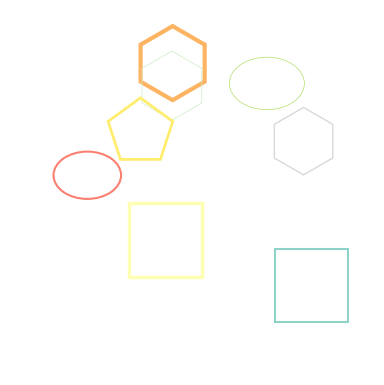[{"shape": "square", "thickness": 1.5, "radius": 0.48, "center": [0.809, 0.259]}, {"shape": "square", "thickness": 2.5, "radius": 0.48, "center": [0.43, 0.377]}, {"shape": "oval", "thickness": 1.5, "radius": 0.44, "center": [0.227, 0.545]}, {"shape": "hexagon", "thickness": 3, "radius": 0.48, "center": [0.448, 0.836]}, {"shape": "oval", "thickness": 0.5, "radius": 0.49, "center": [0.693, 0.783]}, {"shape": "hexagon", "thickness": 1, "radius": 0.44, "center": [0.788, 0.633]}, {"shape": "hexagon", "thickness": 0.5, "radius": 0.45, "center": [0.446, 0.777]}, {"shape": "pentagon", "thickness": 2, "radius": 0.44, "center": [0.365, 0.657]}]